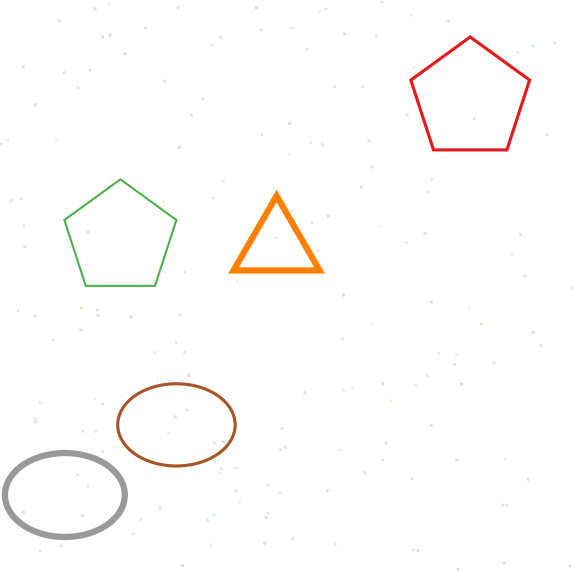[{"shape": "pentagon", "thickness": 1.5, "radius": 0.54, "center": [0.814, 0.827]}, {"shape": "pentagon", "thickness": 1, "radius": 0.51, "center": [0.208, 0.587]}, {"shape": "triangle", "thickness": 3, "radius": 0.43, "center": [0.479, 0.574]}, {"shape": "oval", "thickness": 1.5, "radius": 0.51, "center": [0.306, 0.263]}, {"shape": "oval", "thickness": 3, "radius": 0.52, "center": [0.112, 0.142]}]